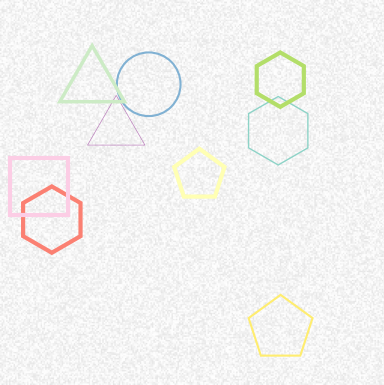[{"shape": "hexagon", "thickness": 1, "radius": 0.44, "center": [0.723, 0.66]}, {"shape": "pentagon", "thickness": 3, "radius": 0.34, "center": [0.518, 0.545]}, {"shape": "hexagon", "thickness": 3, "radius": 0.43, "center": [0.135, 0.43]}, {"shape": "circle", "thickness": 1.5, "radius": 0.41, "center": [0.386, 0.781]}, {"shape": "hexagon", "thickness": 3, "radius": 0.35, "center": [0.728, 0.793]}, {"shape": "square", "thickness": 3, "radius": 0.37, "center": [0.101, 0.515]}, {"shape": "triangle", "thickness": 0.5, "radius": 0.43, "center": [0.302, 0.666]}, {"shape": "triangle", "thickness": 2.5, "radius": 0.49, "center": [0.239, 0.784]}, {"shape": "pentagon", "thickness": 1.5, "radius": 0.44, "center": [0.729, 0.147]}]